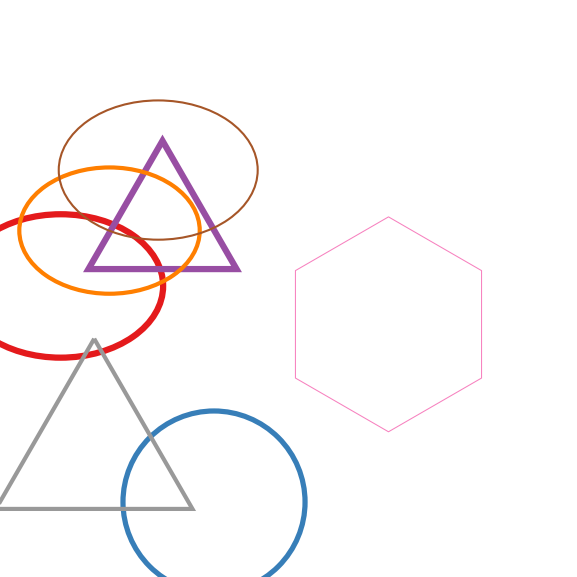[{"shape": "oval", "thickness": 3, "radius": 0.89, "center": [0.105, 0.504]}, {"shape": "circle", "thickness": 2.5, "radius": 0.79, "center": [0.371, 0.13]}, {"shape": "triangle", "thickness": 3, "radius": 0.74, "center": [0.281, 0.607]}, {"shape": "oval", "thickness": 2, "radius": 0.78, "center": [0.19, 0.6]}, {"shape": "oval", "thickness": 1, "radius": 0.86, "center": [0.274, 0.705]}, {"shape": "hexagon", "thickness": 0.5, "radius": 0.93, "center": [0.673, 0.438]}, {"shape": "triangle", "thickness": 2, "radius": 0.98, "center": [0.163, 0.216]}]